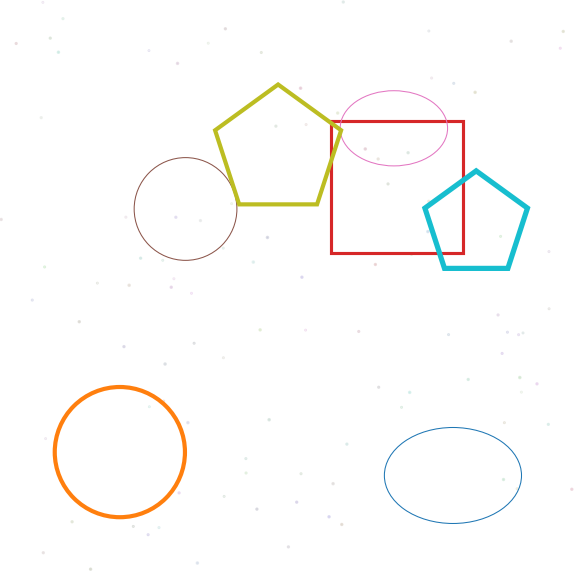[{"shape": "oval", "thickness": 0.5, "radius": 0.59, "center": [0.784, 0.176]}, {"shape": "circle", "thickness": 2, "radius": 0.56, "center": [0.208, 0.216]}, {"shape": "square", "thickness": 1.5, "radius": 0.57, "center": [0.687, 0.675]}, {"shape": "circle", "thickness": 0.5, "radius": 0.44, "center": [0.321, 0.637]}, {"shape": "oval", "thickness": 0.5, "radius": 0.47, "center": [0.682, 0.777]}, {"shape": "pentagon", "thickness": 2, "radius": 0.57, "center": [0.482, 0.738]}, {"shape": "pentagon", "thickness": 2.5, "radius": 0.47, "center": [0.825, 0.61]}]